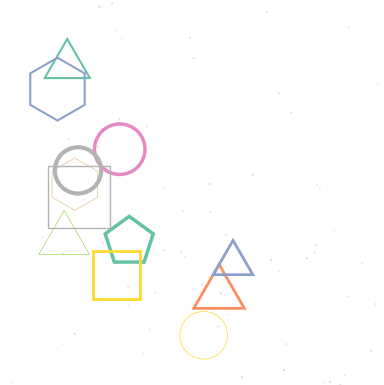[{"shape": "triangle", "thickness": 1.5, "radius": 0.34, "center": [0.175, 0.831]}, {"shape": "pentagon", "thickness": 2.5, "radius": 0.33, "center": [0.336, 0.372]}, {"shape": "triangle", "thickness": 2, "radius": 0.38, "center": [0.569, 0.237]}, {"shape": "hexagon", "thickness": 1.5, "radius": 0.41, "center": [0.149, 0.769]}, {"shape": "triangle", "thickness": 2, "radius": 0.3, "center": [0.605, 0.316]}, {"shape": "circle", "thickness": 2.5, "radius": 0.33, "center": [0.311, 0.612]}, {"shape": "triangle", "thickness": 0.5, "radius": 0.38, "center": [0.167, 0.377]}, {"shape": "square", "thickness": 2, "radius": 0.31, "center": [0.302, 0.286]}, {"shape": "circle", "thickness": 0.5, "radius": 0.31, "center": [0.529, 0.129]}, {"shape": "hexagon", "thickness": 0.5, "radius": 0.34, "center": [0.194, 0.522]}, {"shape": "square", "thickness": 1, "radius": 0.4, "center": [0.206, 0.488]}, {"shape": "circle", "thickness": 3, "radius": 0.3, "center": [0.203, 0.557]}]